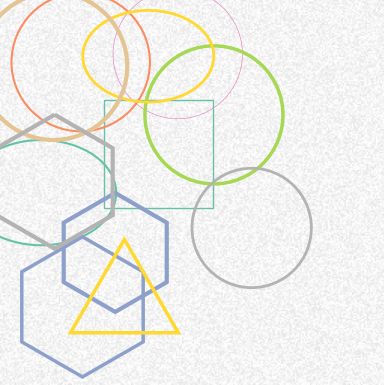[{"shape": "oval", "thickness": 1.5, "radius": 0.98, "center": [0.107, 0.5]}, {"shape": "square", "thickness": 1, "radius": 0.7, "center": [0.411, 0.6]}, {"shape": "circle", "thickness": 1.5, "radius": 0.9, "center": [0.21, 0.839]}, {"shape": "hexagon", "thickness": 3, "radius": 0.77, "center": [0.299, 0.344]}, {"shape": "hexagon", "thickness": 2.5, "radius": 0.91, "center": [0.214, 0.203]}, {"shape": "circle", "thickness": 0.5, "radius": 0.84, "center": [0.462, 0.86]}, {"shape": "circle", "thickness": 2.5, "radius": 0.9, "center": [0.556, 0.702]}, {"shape": "triangle", "thickness": 2.5, "radius": 0.81, "center": [0.323, 0.217]}, {"shape": "oval", "thickness": 2, "radius": 0.85, "center": [0.385, 0.854]}, {"shape": "circle", "thickness": 3, "radius": 0.96, "center": [0.139, 0.828]}, {"shape": "hexagon", "thickness": 3, "radius": 0.87, "center": [0.142, 0.528]}, {"shape": "circle", "thickness": 2, "radius": 0.78, "center": [0.654, 0.408]}]